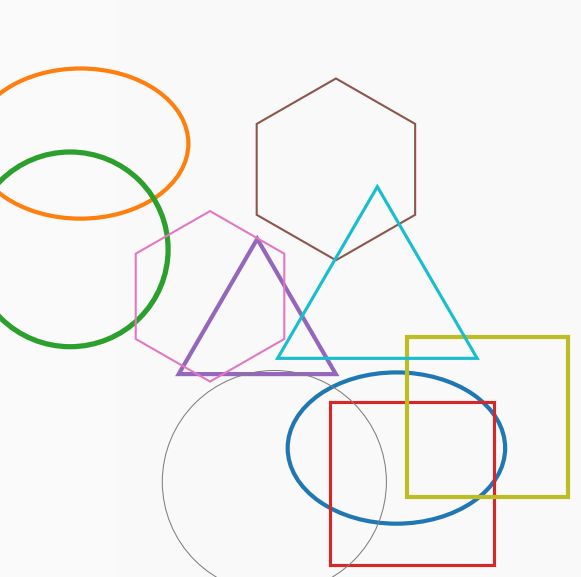[{"shape": "oval", "thickness": 2, "radius": 0.94, "center": [0.682, 0.223]}, {"shape": "oval", "thickness": 2, "radius": 0.93, "center": [0.138, 0.751]}, {"shape": "circle", "thickness": 2.5, "radius": 0.84, "center": [0.121, 0.567]}, {"shape": "square", "thickness": 1.5, "radius": 0.7, "center": [0.709, 0.162]}, {"shape": "triangle", "thickness": 2, "radius": 0.78, "center": [0.443, 0.429]}, {"shape": "hexagon", "thickness": 1, "radius": 0.79, "center": [0.578, 0.706]}, {"shape": "hexagon", "thickness": 1, "radius": 0.74, "center": [0.361, 0.486]}, {"shape": "circle", "thickness": 0.5, "radius": 0.96, "center": [0.472, 0.165]}, {"shape": "square", "thickness": 2, "radius": 0.69, "center": [0.839, 0.277]}, {"shape": "triangle", "thickness": 1.5, "radius": 0.99, "center": [0.649, 0.478]}]